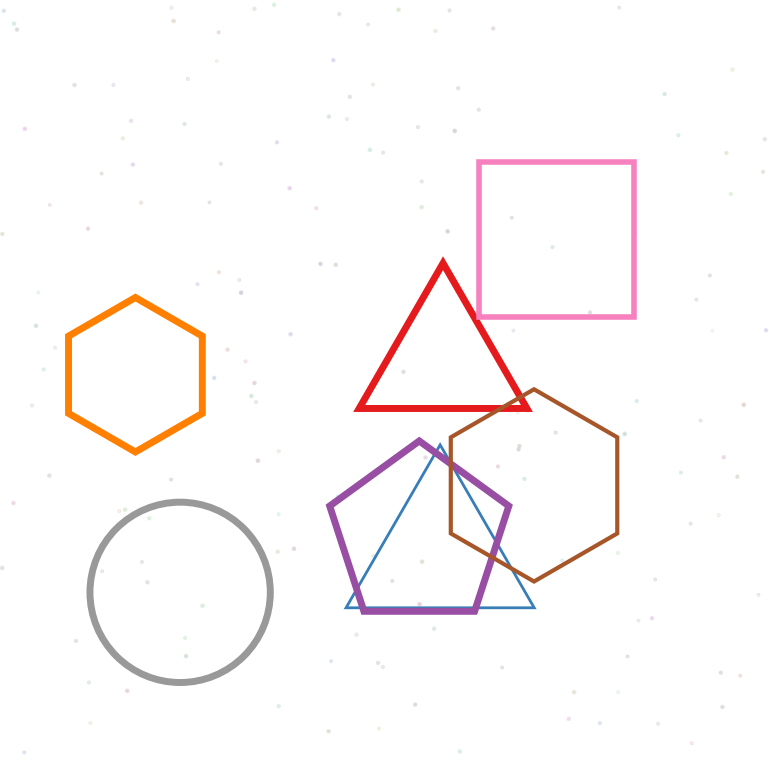[{"shape": "triangle", "thickness": 2.5, "radius": 0.63, "center": [0.575, 0.532]}, {"shape": "triangle", "thickness": 1, "radius": 0.71, "center": [0.572, 0.281]}, {"shape": "pentagon", "thickness": 2.5, "radius": 0.61, "center": [0.544, 0.305]}, {"shape": "hexagon", "thickness": 2.5, "radius": 0.5, "center": [0.176, 0.513]}, {"shape": "hexagon", "thickness": 1.5, "radius": 0.62, "center": [0.694, 0.37]}, {"shape": "square", "thickness": 2, "radius": 0.5, "center": [0.723, 0.688]}, {"shape": "circle", "thickness": 2.5, "radius": 0.59, "center": [0.234, 0.231]}]